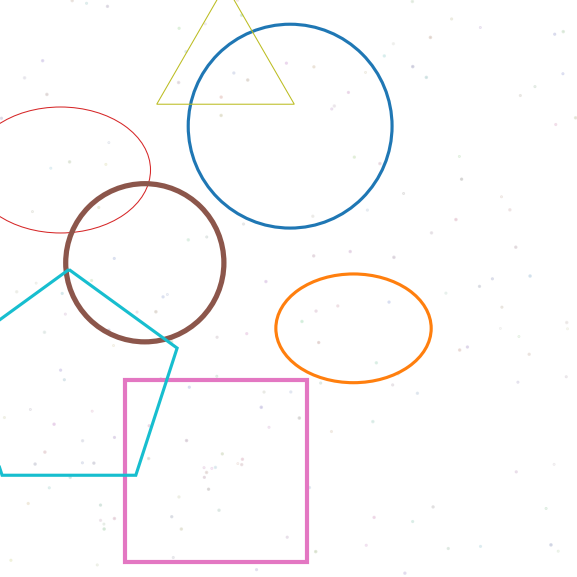[{"shape": "circle", "thickness": 1.5, "radius": 0.88, "center": [0.502, 0.781]}, {"shape": "oval", "thickness": 1.5, "radius": 0.67, "center": [0.612, 0.431]}, {"shape": "oval", "thickness": 0.5, "radius": 0.78, "center": [0.105, 0.705]}, {"shape": "circle", "thickness": 2.5, "radius": 0.68, "center": [0.251, 0.544]}, {"shape": "square", "thickness": 2, "radius": 0.79, "center": [0.374, 0.183]}, {"shape": "triangle", "thickness": 0.5, "radius": 0.69, "center": [0.39, 0.887]}, {"shape": "pentagon", "thickness": 1.5, "radius": 0.98, "center": [0.119, 0.336]}]